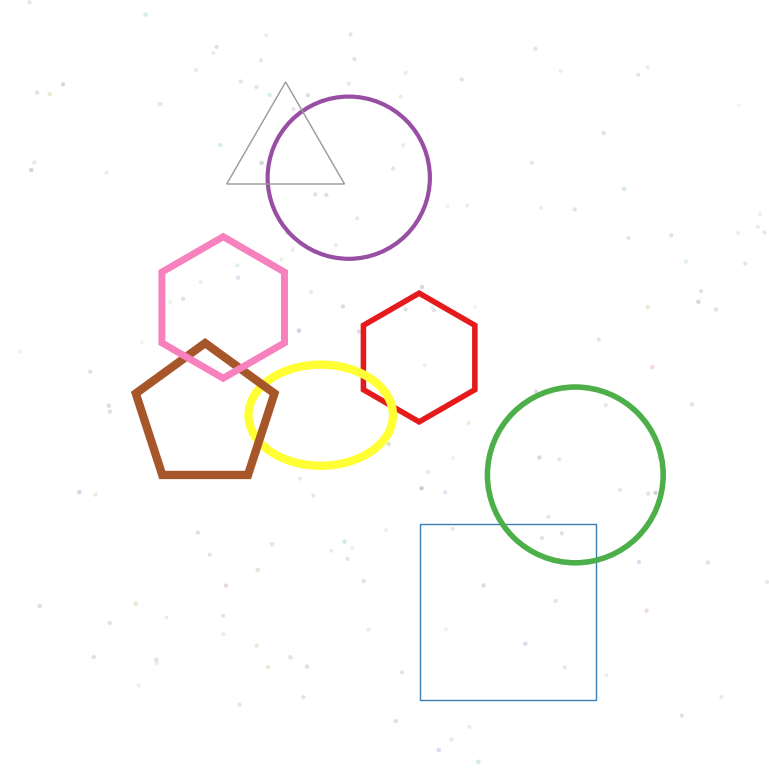[{"shape": "hexagon", "thickness": 2, "radius": 0.42, "center": [0.544, 0.536]}, {"shape": "square", "thickness": 0.5, "radius": 0.57, "center": [0.659, 0.205]}, {"shape": "circle", "thickness": 2, "radius": 0.57, "center": [0.747, 0.383]}, {"shape": "circle", "thickness": 1.5, "radius": 0.53, "center": [0.453, 0.769]}, {"shape": "oval", "thickness": 3, "radius": 0.47, "center": [0.417, 0.461]}, {"shape": "pentagon", "thickness": 3, "radius": 0.47, "center": [0.266, 0.46]}, {"shape": "hexagon", "thickness": 2.5, "radius": 0.46, "center": [0.29, 0.601]}, {"shape": "triangle", "thickness": 0.5, "radius": 0.44, "center": [0.371, 0.805]}]